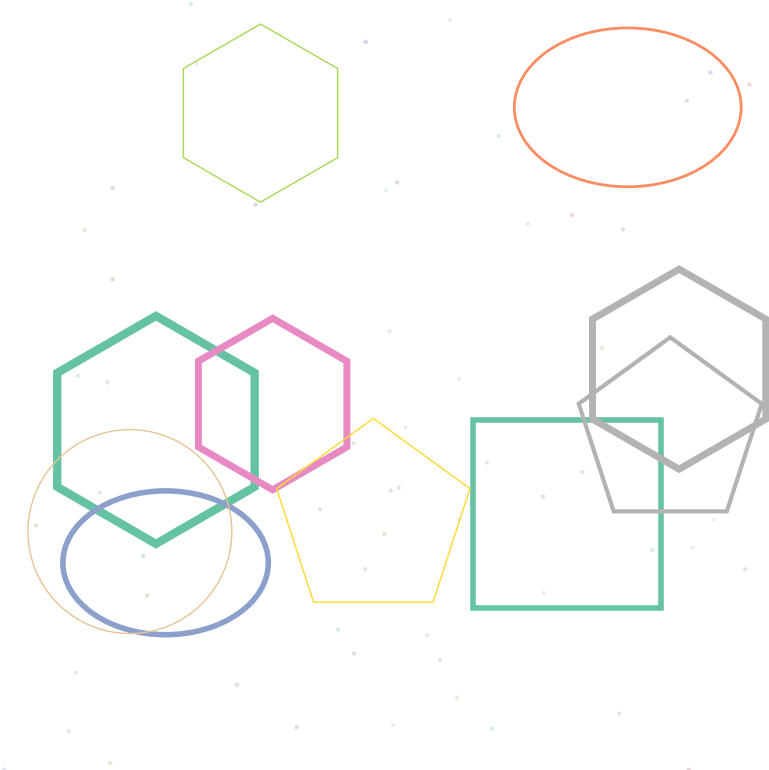[{"shape": "hexagon", "thickness": 3, "radius": 0.74, "center": [0.203, 0.442]}, {"shape": "square", "thickness": 2, "radius": 0.61, "center": [0.736, 0.332]}, {"shape": "oval", "thickness": 1, "radius": 0.74, "center": [0.815, 0.861]}, {"shape": "oval", "thickness": 2, "radius": 0.67, "center": [0.215, 0.269]}, {"shape": "hexagon", "thickness": 2.5, "radius": 0.56, "center": [0.354, 0.475]}, {"shape": "hexagon", "thickness": 0.5, "radius": 0.58, "center": [0.338, 0.853]}, {"shape": "pentagon", "thickness": 0.5, "radius": 0.66, "center": [0.485, 0.325]}, {"shape": "circle", "thickness": 0.5, "radius": 0.66, "center": [0.169, 0.31]}, {"shape": "hexagon", "thickness": 2.5, "radius": 0.65, "center": [0.882, 0.521]}, {"shape": "pentagon", "thickness": 1.5, "radius": 0.62, "center": [0.87, 0.437]}]